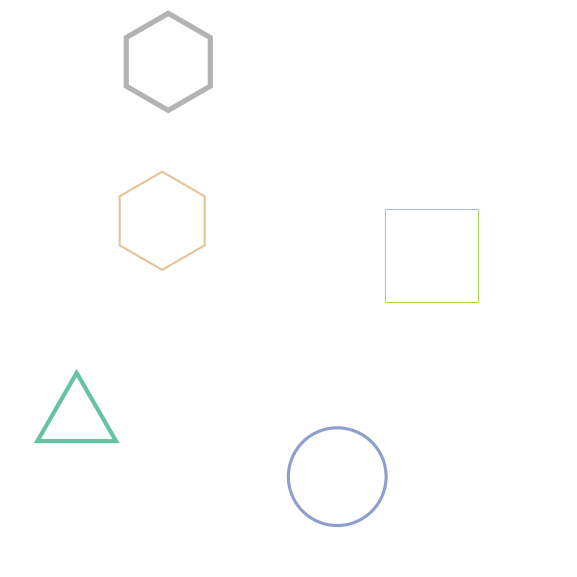[{"shape": "triangle", "thickness": 2, "radius": 0.39, "center": [0.133, 0.275]}, {"shape": "circle", "thickness": 1.5, "radius": 0.42, "center": [0.584, 0.174]}, {"shape": "square", "thickness": 0.5, "radius": 0.4, "center": [0.747, 0.557]}, {"shape": "hexagon", "thickness": 1, "radius": 0.42, "center": [0.281, 0.617]}, {"shape": "hexagon", "thickness": 2.5, "radius": 0.42, "center": [0.291, 0.892]}]